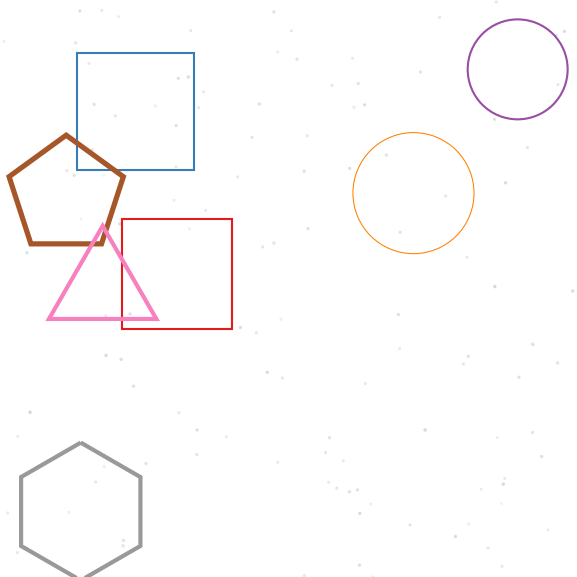[{"shape": "square", "thickness": 1, "radius": 0.48, "center": [0.307, 0.524]}, {"shape": "square", "thickness": 1, "radius": 0.51, "center": [0.235, 0.806]}, {"shape": "circle", "thickness": 1, "radius": 0.43, "center": [0.896, 0.879]}, {"shape": "circle", "thickness": 0.5, "radius": 0.52, "center": [0.716, 0.665]}, {"shape": "pentagon", "thickness": 2.5, "radius": 0.52, "center": [0.115, 0.661]}, {"shape": "triangle", "thickness": 2, "radius": 0.54, "center": [0.178, 0.501]}, {"shape": "hexagon", "thickness": 2, "radius": 0.6, "center": [0.14, 0.113]}]